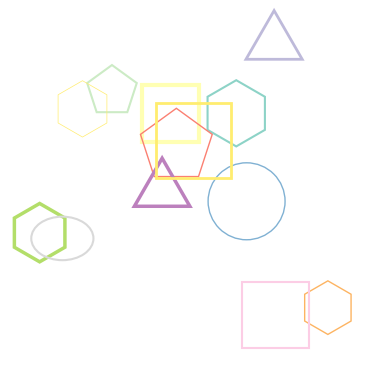[{"shape": "hexagon", "thickness": 1.5, "radius": 0.43, "center": [0.614, 0.706]}, {"shape": "square", "thickness": 3, "radius": 0.37, "center": [0.444, 0.706]}, {"shape": "triangle", "thickness": 2, "radius": 0.42, "center": [0.712, 0.888]}, {"shape": "pentagon", "thickness": 1, "radius": 0.49, "center": [0.458, 0.621]}, {"shape": "circle", "thickness": 1, "radius": 0.5, "center": [0.64, 0.477]}, {"shape": "hexagon", "thickness": 1, "radius": 0.35, "center": [0.852, 0.201]}, {"shape": "hexagon", "thickness": 2.5, "radius": 0.38, "center": [0.103, 0.396]}, {"shape": "square", "thickness": 1.5, "radius": 0.43, "center": [0.716, 0.182]}, {"shape": "oval", "thickness": 1.5, "radius": 0.4, "center": [0.162, 0.381]}, {"shape": "triangle", "thickness": 2.5, "radius": 0.42, "center": [0.421, 0.506]}, {"shape": "pentagon", "thickness": 1.5, "radius": 0.34, "center": [0.291, 0.763]}, {"shape": "hexagon", "thickness": 0.5, "radius": 0.37, "center": [0.214, 0.717]}, {"shape": "square", "thickness": 2, "radius": 0.49, "center": [0.503, 0.635]}]